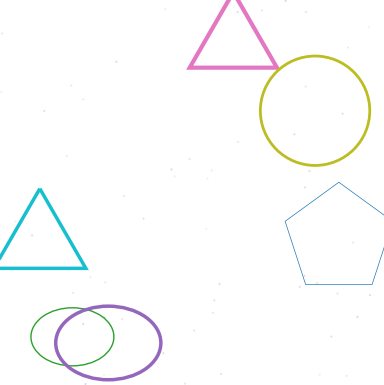[{"shape": "pentagon", "thickness": 0.5, "radius": 0.73, "center": [0.88, 0.38]}, {"shape": "oval", "thickness": 1, "radius": 0.54, "center": [0.188, 0.125]}, {"shape": "oval", "thickness": 2.5, "radius": 0.68, "center": [0.281, 0.109]}, {"shape": "triangle", "thickness": 3, "radius": 0.65, "center": [0.606, 0.89]}, {"shape": "circle", "thickness": 2, "radius": 0.71, "center": [0.818, 0.712]}, {"shape": "triangle", "thickness": 2.5, "radius": 0.69, "center": [0.103, 0.372]}]